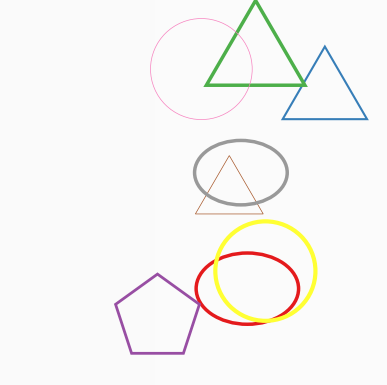[{"shape": "oval", "thickness": 2.5, "radius": 0.66, "center": [0.638, 0.25]}, {"shape": "triangle", "thickness": 1.5, "radius": 0.63, "center": [0.838, 0.753]}, {"shape": "triangle", "thickness": 2.5, "radius": 0.73, "center": [0.66, 0.852]}, {"shape": "pentagon", "thickness": 2, "radius": 0.57, "center": [0.406, 0.174]}, {"shape": "circle", "thickness": 3, "radius": 0.65, "center": [0.685, 0.296]}, {"shape": "triangle", "thickness": 0.5, "radius": 0.51, "center": [0.592, 0.495]}, {"shape": "circle", "thickness": 0.5, "radius": 0.66, "center": [0.52, 0.821]}, {"shape": "oval", "thickness": 2.5, "radius": 0.6, "center": [0.622, 0.552]}]